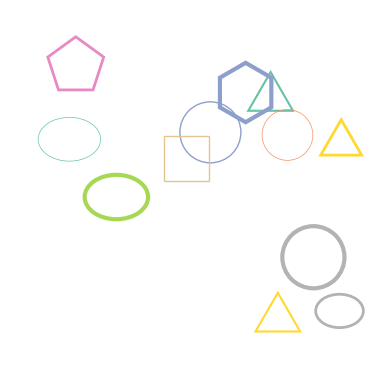[{"shape": "oval", "thickness": 0.5, "radius": 0.41, "center": [0.18, 0.638]}, {"shape": "triangle", "thickness": 1.5, "radius": 0.34, "center": [0.703, 0.746]}, {"shape": "circle", "thickness": 0.5, "radius": 0.33, "center": [0.747, 0.649]}, {"shape": "circle", "thickness": 1, "radius": 0.4, "center": [0.546, 0.656]}, {"shape": "hexagon", "thickness": 3, "radius": 0.39, "center": [0.638, 0.76]}, {"shape": "pentagon", "thickness": 2, "radius": 0.38, "center": [0.197, 0.828]}, {"shape": "oval", "thickness": 3, "radius": 0.41, "center": [0.302, 0.488]}, {"shape": "triangle", "thickness": 2, "radius": 0.31, "center": [0.886, 0.628]}, {"shape": "triangle", "thickness": 1.5, "radius": 0.33, "center": [0.722, 0.172]}, {"shape": "square", "thickness": 1, "radius": 0.29, "center": [0.485, 0.589]}, {"shape": "oval", "thickness": 2, "radius": 0.31, "center": [0.882, 0.192]}, {"shape": "circle", "thickness": 3, "radius": 0.4, "center": [0.814, 0.332]}]